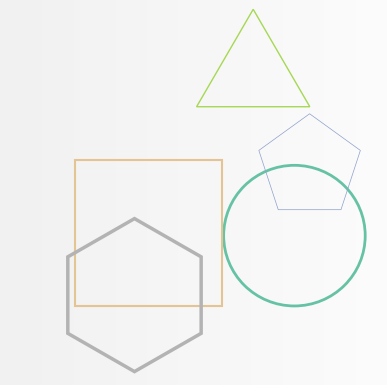[{"shape": "circle", "thickness": 2, "radius": 0.91, "center": [0.76, 0.388]}, {"shape": "pentagon", "thickness": 0.5, "radius": 0.69, "center": [0.799, 0.567]}, {"shape": "triangle", "thickness": 1, "radius": 0.84, "center": [0.653, 0.807]}, {"shape": "square", "thickness": 1.5, "radius": 0.95, "center": [0.382, 0.395]}, {"shape": "hexagon", "thickness": 2.5, "radius": 0.99, "center": [0.347, 0.234]}]